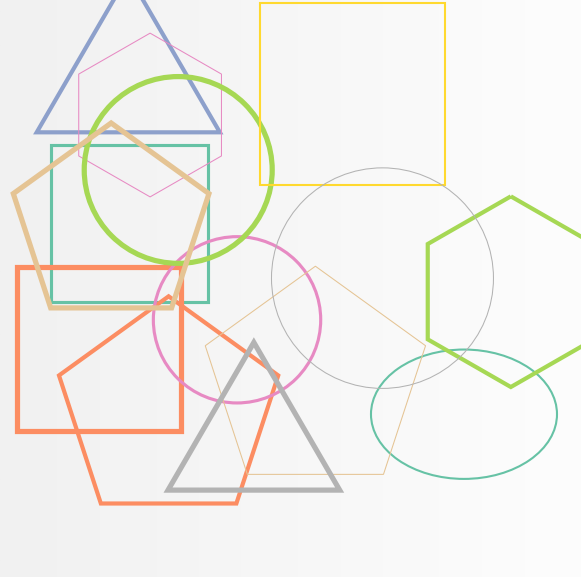[{"shape": "square", "thickness": 1.5, "radius": 0.68, "center": [0.223, 0.612]}, {"shape": "oval", "thickness": 1, "radius": 0.8, "center": [0.798, 0.282]}, {"shape": "square", "thickness": 2.5, "radius": 0.71, "center": [0.171, 0.395]}, {"shape": "pentagon", "thickness": 2, "radius": 0.99, "center": [0.29, 0.288]}, {"shape": "triangle", "thickness": 2, "radius": 0.91, "center": [0.221, 0.861]}, {"shape": "hexagon", "thickness": 0.5, "radius": 0.71, "center": [0.258, 0.8]}, {"shape": "circle", "thickness": 1.5, "radius": 0.72, "center": [0.408, 0.445]}, {"shape": "hexagon", "thickness": 2, "radius": 0.83, "center": [0.879, 0.494]}, {"shape": "circle", "thickness": 2.5, "radius": 0.81, "center": [0.307, 0.705]}, {"shape": "square", "thickness": 1, "radius": 0.79, "center": [0.607, 0.836]}, {"shape": "pentagon", "thickness": 2.5, "radius": 0.88, "center": [0.191, 0.609]}, {"shape": "pentagon", "thickness": 0.5, "radius": 1.0, "center": [0.543, 0.339]}, {"shape": "triangle", "thickness": 2.5, "radius": 0.85, "center": [0.437, 0.236]}, {"shape": "circle", "thickness": 0.5, "radius": 0.95, "center": [0.658, 0.518]}]